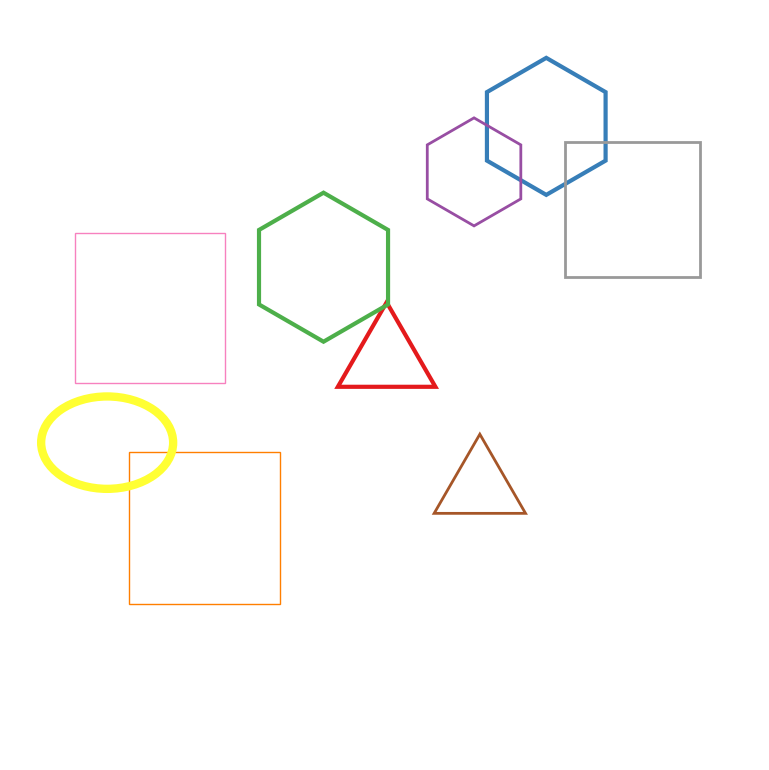[{"shape": "triangle", "thickness": 1.5, "radius": 0.37, "center": [0.502, 0.534]}, {"shape": "hexagon", "thickness": 1.5, "radius": 0.44, "center": [0.709, 0.836]}, {"shape": "hexagon", "thickness": 1.5, "radius": 0.48, "center": [0.42, 0.653]}, {"shape": "hexagon", "thickness": 1, "radius": 0.35, "center": [0.616, 0.777]}, {"shape": "square", "thickness": 0.5, "radius": 0.49, "center": [0.265, 0.314]}, {"shape": "oval", "thickness": 3, "radius": 0.43, "center": [0.139, 0.425]}, {"shape": "triangle", "thickness": 1, "radius": 0.34, "center": [0.623, 0.368]}, {"shape": "square", "thickness": 0.5, "radius": 0.49, "center": [0.194, 0.6]}, {"shape": "square", "thickness": 1, "radius": 0.44, "center": [0.822, 0.728]}]